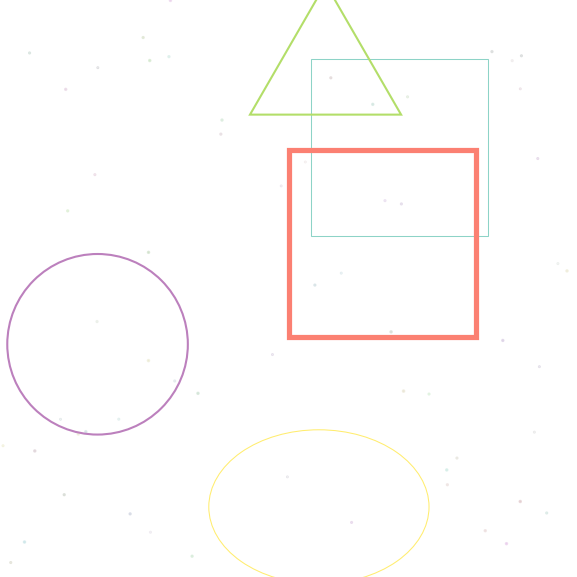[{"shape": "square", "thickness": 0.5, "radius": 0.77, "center": [0.692, 0.743]}, {"shape": "square", "thickness": 2.5, "radius": 0.81, "center": [0.662, 0.578]}, {"shape": "triangle", "thickness": 1, "radius": 0.76, "center": [0.564, 0.876]}, {"shape": "circle", "thickness": 1, "radius": 0.78, "center": [0.169, 0.403]}, {"shape": "oval", "thickness": 0.5, "radius": 0.95, "center": [0.552, 0.121]}]